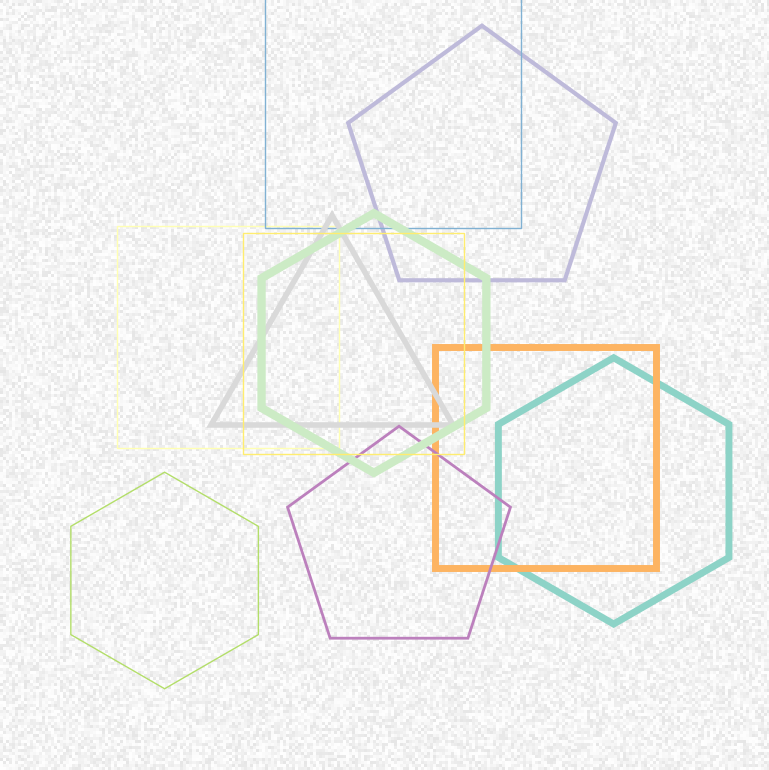[{"shape": "hexagon", "thickness": 2.5, "radius": 0.86, "center": [0.797, 0.362]}, {"shape": "square", "thickness": 0.5, "radius": 0.72, "center": [0.296, 0.562]}, {"shape": "pentagon", "thickness": 1.5, "radius": 0.91, "center": [0.626, 0.784]}, {"shape": "square", "thickness": 0.5, "radius": 0.83, "center": [0.51, 0.87]}, {"shape": "square", "thickness": 2.5, "radius": 0.72, "center": [0.708, 0.406]}, {"shape": "hexagon", "thickness": 0.5, "radius": 0.7, "center": [0.214, 0.246]}, {"shape": "triangle", "thickness": 2, "radius": 0.91, "center": [0.431, 0.539]}, {"shape": "pentagon", "thickness": 1, "radius": 0.76, "center": [0.518, 0.294]}, {"shape": "hexagon", "thickness": 3, "radius": 0.84, "center": [0.486, 0.554]}, {"shape": "square", "thickness": 0.5, "radius": 0.72, "center": [0.459, 0.554]}]